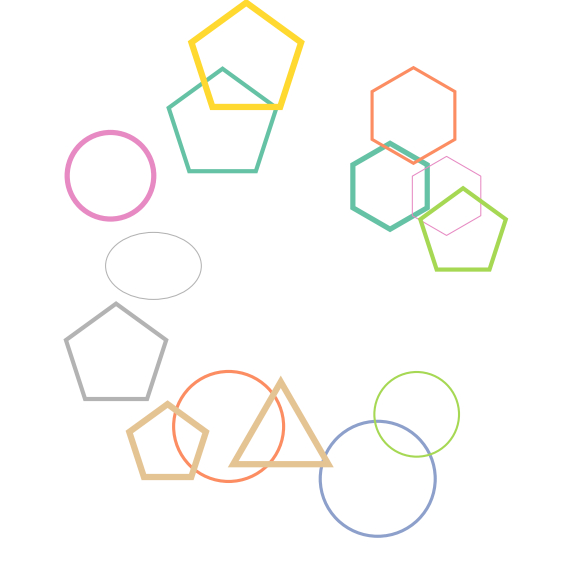[{"shape": "hexagon", "thickness": 2.5, "radius": 0.37, "center": [0.675, 0.677]}, {"shape": "pentagon", "thickness": 2, "radius": 0.49, "center": [0.385, 0.782]}, {"shape": "hexagon", "thickness": 1.5, "radius": 0.41, "center": [0.716, 0.799]}, {"shape": "circle", "thickness": 1.5, "radius": 0.48, "center": [0.396, 0.261]}, {"shape": "circle", "thickness": 1.5, "radius": 0.5, "center": [0.654, 0.17]}, {"shape": "circle", "thickness": 2.5, "radius": 0.37, "center": [0.191, 0.695]}, {"shape": "hexagon", "thickness": 0.5, "radius": 0.34, "center": [0.773, 0.66]}, {"shape": "circle", "thickness": 1, "radius": 0.37, "center": [0.722, 0.282]}, {"shape": "pentagon", "thickness": 2, "radius": 0.39, "center": [0.802, 0.595]}, {"shape": "pentagon", "thickness": 3, "radius": 0.5, "center": [0.426, 0.895]}, {"shape": "triangle", "thickness": 3, "radius": 0.48, "center": [0.486, 0.243]}, {"shape": "pentagon", "thickness": 3, "radius": 0.35, "center": [0.29, 0.23]}, {"shape": "oval", "thickness": 0.5, "radius": 0.41, "center": [0.266, 0.539]}, {"shape": "pentagon", "thickness": 2, "radius": 0.46, "center": [0.201, 0.382]}]